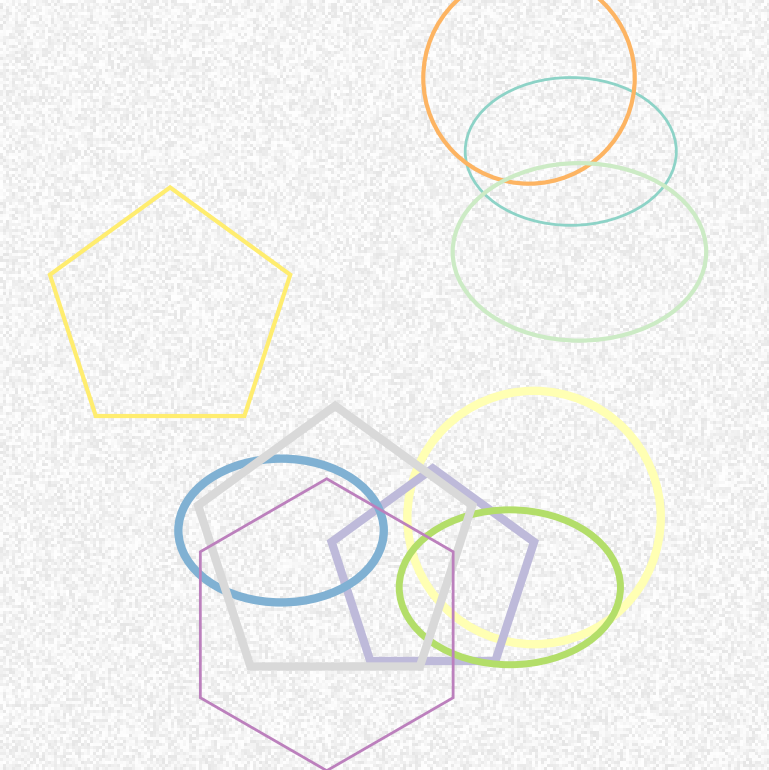[{"shape": "oval", "thickness": 1, "radius": 0.69, "center": [0.741, 0.803]}, {"shape": "circle", "thickness": 3, "radius": 0.82, "center": [0.694, 0.328]}, {"shape": "pentagon", "thickness": 3, "radius": 0.69, "center": [0.562, 0.253]}, {"shape": "oval", "thickness": 3, "radius": 0.67, "center": [0.365, 0.311]}, {"shape": "circle", "thickness": 1.5, "radius": 0.69, "center": [0.687, 0.899]}, {"shape": "oval", "thickness": 2.5, "radius": 0.72, "center": [0.662, 0.237]}, {"shape": "pentagon", "thickness": 3, "radius": 0.94, "center": [0.435, 0.286]}, {"shape": "hexagon", "thickness": 1, "radius": 0.95, "center": [0.424, 0.189]}, {"shape": "oval", "thickness": 1.5, "radius": 0.82, "center": [0.753, 0.673]}, {"shape": "pentagon", "thickness": 1.5, "radius": 0.82, "center": [0.221, 0.592]}]